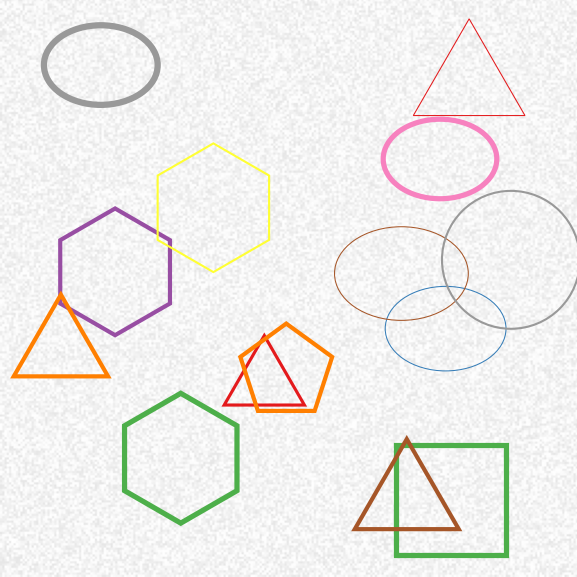[{"shape": "triangle", "thickness": 0.5, "radius": 0.56, "center": [0.812, 0.855]}, {"shape": "triangle", "thickness": 1.5, "radius": 0.4, "center": [0.458, 0.338]}, {"shape": "oval", "thickness": 0.5, "radius": 0.52, "center": [0.772, 0.43]}, {"shape": "hexagon", "thickness": 2.5, "radius": 0.56, "center": [0.313, 0.206]}, {"shape": "square", "thickness": 2.5, "radius": 0.48, "center": [0.781, 0.134]}, {"shape": "hexagon", "thickness": 2, "radius": 0.55, "center": [0.199, 0.528]}, {"shape": "pentagon", "thickness": 2, "radius": 0.42, "center": [0.496, 0.355]}, {"shape": "triangle", "thickness": 2, "radius": 0.47, "center": [0.105, 0.395]}, {"shape": "hexagon", "thickness": 1, "radius": 0.56, "center": [0.369, 0.639]}, {"shape": "oval", "thickness": 0.5, "radius": 0.58, "center": [0.695, 0.525]}, {"shape": "triangle", "thickness": 2, "radius": 0.52, "center": [0.704, 0.135]}, {"shape": "oval", "thickness": 2.5, "radius": 0.49, "center": [0.762, 0.724]}, {"shape": "oval", "thickness": 3, "radius": 0.49, "center": [0.175, 0.886]}, {"shape": "circle", "thickness": 1, "radius": 0.6, "center": [0.885, 0.549]}]